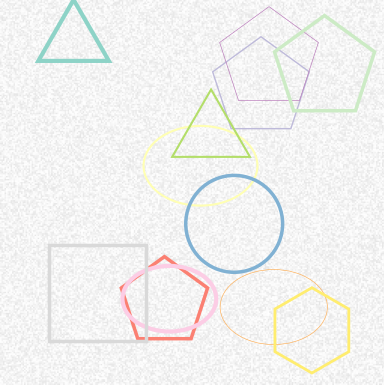[{"shape": "triangle", "thickness": 3, "radius": 0.53, "center": [0.191, 0.895]}, {"shape": "oval", "thickness": 1.5, "radius": 0.74, "center": [0.521, 0.569]}, {"shape": "pentagon", "thickness": 1, "radius": 0.66, "center": [0.678, 0.773]}, {"shape": "pentagon", "thickness": 2.5, "radius": 0.59, "center": [0.427, 0.216]}, {"shape": "circle", "thickness": 2.5, "radius": 0.63, "center": [0.608, 0.419]}, {"shape": "oval", "thickness": 0.5, "radius": 0.7, "center": [0.711, 0.202]}, {"shape": "triangle", "thickness": 1.5, "radius": 0.58, "center": [0.548, 0.651]}, {"shape": "oval", "thickness": 3, "radius": 0.61, "center": [0.44, 0.224]}, {"shape": "square", "thickness": 2.5, "radius": 0.63, "center": [0.253, 0.239]}, {"shape": "pentagon", "thickness": 0.5, "radius": 0.67, "center": [0.699, 0.848]}, {"shape": "pentagon", "thickness": 2.5, "radius": 0.68, "center": [0.843, 0.823]}, {"shape": "hexagon", "thickness": 2, "radius": 0.55, "center": [0.81, 0.142]}]